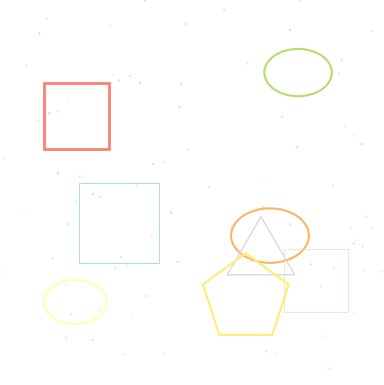[{"shape": "square", "thickness": 0.5, "radius": 0.52, "center": [0.309, 0.42]}, {"shape": "oval", "thickness": 1.5, "radius": 0.41, "center": [0.195, 0.216]}, {"shape": "square", "thickness": 2, "radius": 0.42, "center": [0.198, 0.699]}, {"shape": "oval", "thickness": 1.5, "radius": 0.51, "center": [0.701, 0.388]}, {"shape": "oval", "thickness": 1.5, "radius": 0.44, "center": [0.774, 0.812]}, {"shape": "triangle", "thickness": 1, "radius": 0.5, "center": [0.678, 0.337]}, {"shape": "square", "thickness": 0.5, "radius": 0.41, "center": [0.82, 0.271]}, {"shape": "pentagon", "thickness": 1.5, "radius": 0.59, "center": [0.638, 0.225]}]